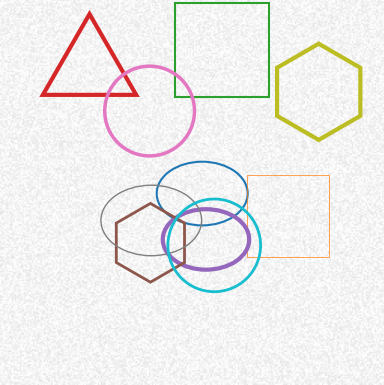[{"shape": "oval", "thickness": 1.5, "radius": 0.59, "center": [0.525, 0.497]}, {"shape": "square", "thickness": 0.5, "radius": 0.53, "center": [0.749, 0.44]}, {"shape": "square", "thickness": 1.5, "radius": 0.61, "center": [0.576, 0.869]}, {"shape": "triangle", "thickness": 3, "radius": 0.7, "center": [0.233, 0.824]}, {"shape": "oval", "thickness": 3, "radius": 0.56, "center": [0.535, 0.378]}, {"shape": "hexagon", "thickness": 2, "radius": 0.51, "center": [0.391, 0.369]}, {"shape": "circle", "thickness": 2.5, "radius": 0.58, "center": [0.389, 0.712]}, {"shape": "oval", "thickness": 1, "radius": 0.65, "center": [0.393, 0.427]}, {"shape": "hexagon", "thickness": 3, "radius": 0.62, "center": [0.828, 0.762]}, {"shape": "circle", "thickness": 2, "radius": 0.6, "center": [0.556, 0.363]}]